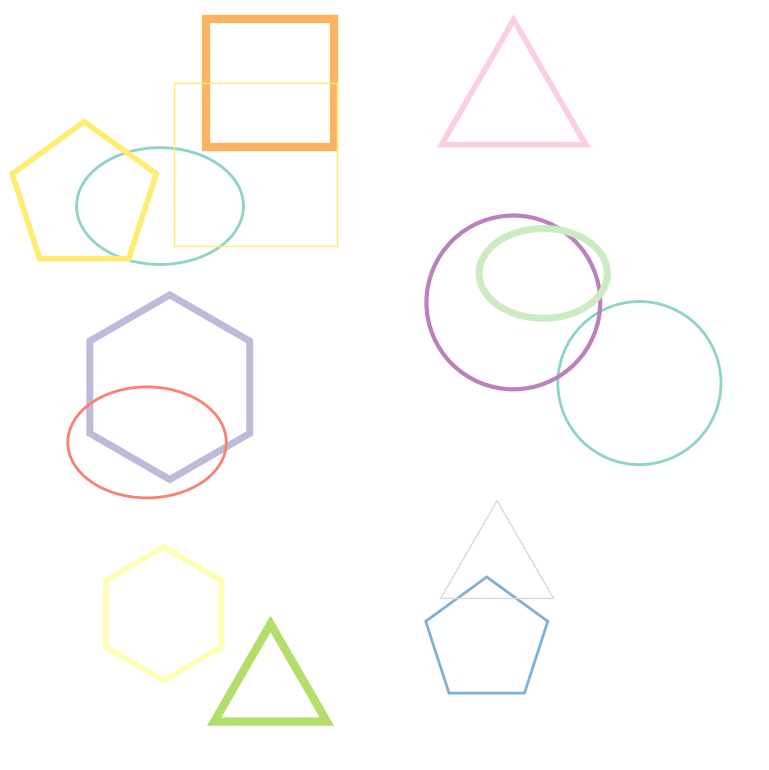[{"shape": "circle", "thickness": 1, "radius": 0.53, "center": [0.83, 0.503]}, {"shape": "oval", "thickness": 1, "radius": 0.54, "center": [0.208, 0.732]}, {"shape": "hexagon", "thickness": 2, "radius": 0.43, "center": [0.212, 0.203]}, {"shape": "hexagon", "thickness": 2.5, "radius": 0.6, "center": [0.22, 0.497]}, {"shape": "oval", "thickness": 1, "radius": 0.51, "center": [0.191, 0.425]}, {"shape": "pentagon", "thickness": 1, "radius": 0.42, "center": [0.632, 0.167]}, {"shape": "square", "thickness": 3, "radius": 0.42, "center": [0.35, 0.892]}, {"shape": "triangle", "thickness": 3, "radius": 0.42, "center": [0.351, 0.105]}, {"shape": "triangle", "thickness": 2, "radius": 0.54, "center": [0.667, 0.866]}, {"shape": "triangle", "thickness": 0.5, "radius": 0.42, "center": [0.646, 0.265]}, {"shape": "circle", "thickness": 1.5, "radius": 0.56, "center": [0.667, 0.607]}, {"shape": "oval", "thickness": 2.5, "radius": 0.42, "center": [0.706, 0.645]}, {"shape": "pentagon", "thickness": 2, "radius": 0.49, "center": [0.109, 0.744]}, {"shape": "square", "thickness": 0.5, "radius": 0.53, "center": [0.332, 0.787]}]